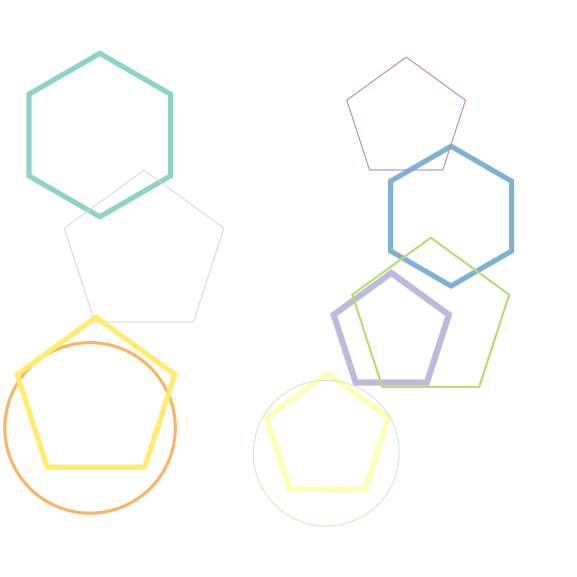[{"shape": "hexagon", "thickness": 2.5, "radius": 0.71, "center": [0.173, 0.765]}, {"shape": "pentagon", "thickness": 2.5, "radius": 0.55, "center": [0.567, 0.242]}, {"shape": "pentagon", "thickness": 3, "radius": 0.52, "center": [0.678, 0.422]}, {"shape": "hexagon", "thickness": 2.5, "radius": 0.6, "center": [0.781, 0.625]}, {"shape": "circle", "thickness": 1.5, "radius": 0.74, "center": [0.156, 0.258]}, {"shape": "pentagon", "thickness": 1, "radius": 0.71, "center": [0.746, 0.445]}, {"shape": "pentagon", "thickness": 0.5, "radius": 0.73, "center": [0.25, 0.559]}, {"shape": "pentagon", "thickness": 0.5, "radius": 0.54, "center": [0.703, 0.792]}, {"shape": "circle", "thickness": 0.5, "radius": 0.63, "center": [0.565, 0.214]}, {"shape": "pentagon", "thickness": 2.5, "radius": 0.72, "center": [0.166, 0.306]}]